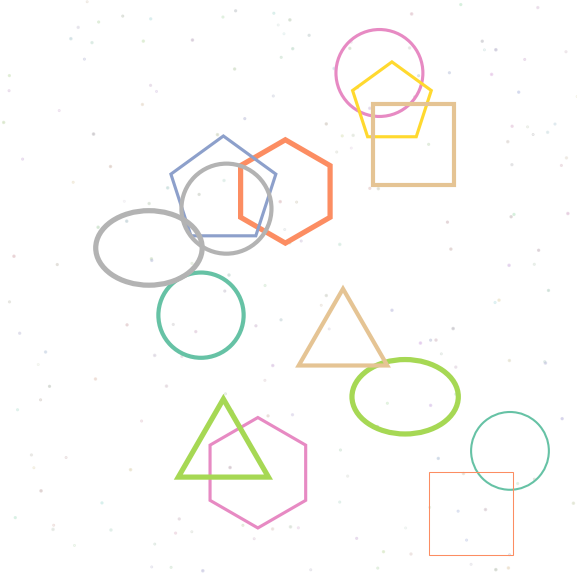[{"shape": "circle", "thickness": 1, "radius": 0.34, "center": [0.883, 0.218]}, {"shape": "circle", "thickness": 2, "radius": 0.37, "center": [0.348, 0.453]}, {"shape": "hexagon", "thickness": 2.5, "radius": 0.45, "center": [0.494, 0.668]}, {"shape": "square", "thickness": 0.5, "radius": 0.36, "center": [0.816, 0.11]}, {"shape": "pentagon", "thickness": 1.5, "radius": 0.48, "center": [0.387, 0.668]}, {"shape": "circle", "thickness": 1.5, "radius": 0.38, "center": [0.657, 0.873]}, {"shape": "hexagon", "thickness": 1.5, "radius": 0.48, "center": [0.447, 0.181]}, {"shape": "oval", "thickness": 2.5, "radius": 0.46, "center": [0.702, 0.312]}, {"shape": "triangle", "thickness": 2.5, "radius": 0.45, "center": [0.387, 0.218]}, {"shape": "pentagon", "thickness": 1.5, "radius": 0.36, "center": [0.679, 0.82]}, {"shape": "square", "thickness": 2, "radius": 0.35, "center": [0.716, 0.749]}, {"shape": "triangle", "thickness": 2, "radius": 0.44, "center": [0.594, 0.41]}, {"shape": "circle", "thickness": 2, "radius": 0.39, "center": [0.392, 0.638]}, {"shape": "oval", "thickness": 2.5, "radius": 0.46, "center": [0.258, 0.57]}]